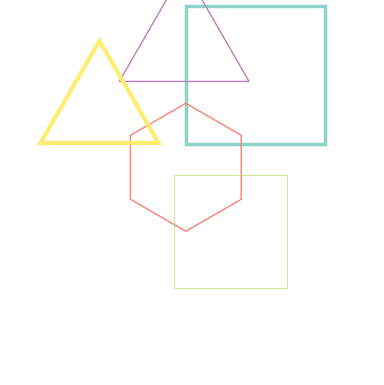[{"shape": "square", "thickness": 2.5, "radius": 0.9, "center": [0.664, 0.805]}, {"shape": "hexagon", "thickness": 1, "radius": 0.83, "center": [0.483, 0.566]}, {"shape": "square", "thickness": 0.5, "radius": 0.73, "center": [0.598, 0.399]}, {"shape": "triangle", "thickness": 1, "radius": 0.97, "center": [0.478, 0.886]}, {"shape": "triangle", "thickness": 3, "radius": 0.88, "center": [0.258, 0.717]}]